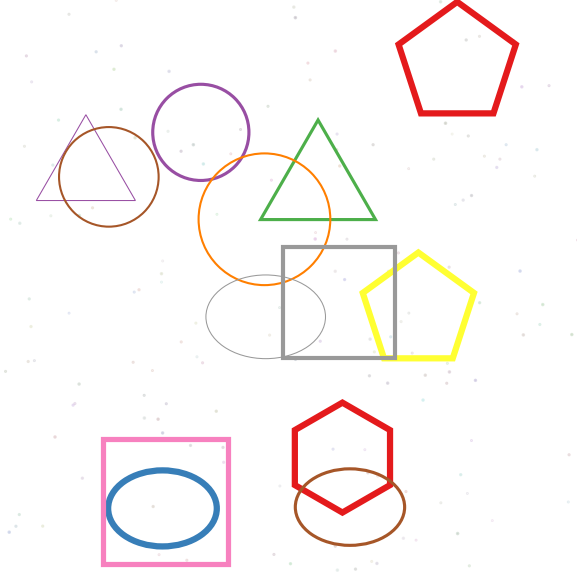[{"shape": "hexagon", "thickness": 3, "radius": 0.48, "center": [0.593, 0.207]}, {"shape": "pentagon", "thickness": 3, "radius": 0.53, "center": [0.792, 0.889]}, {"shape": "oval", "thickness": 3, "radius": 0.47, "center": [0.281, 0.119]}, {"shape": "triangle", "thickness": 1.5, "radius": 0.57, "center": [0.551, 0.676]}, {"shape": "triangle", "thickness": 0.5, "radius": 0.5, "center": [0.149, 0.701]}, {"shape": "circle", "thickness": 1.5, "radius": 0.42, "center": [0.348, 0.77]}, {"shape": "circle", "thickness": 1, "radius": 0.57, "center": [0.458, 0.619]}, {"shape": "pentagon", "thickness": 3, "radius": 0.51, "center": [0.724, 0.461]}, {"shape": "circle", "thickness": 1, "radius": 0.43, "center": [0.188, 0.693]}, {"shape": "oval", "thickness": 1.5, "radius": 0.47, "center": [0.606, 0.121]}, {"shape": "square", "thickness": 2.5, "radius": 0.54, "center": [0.287, 0.131]}, {"shape": "square", "thickness": 2, "radius": 0.48, "center": [0.587, 0.475]}, {"shape": "oval", "thickness": 0.5, "radius": 0.52, "center": [0.46, 0.451]}]